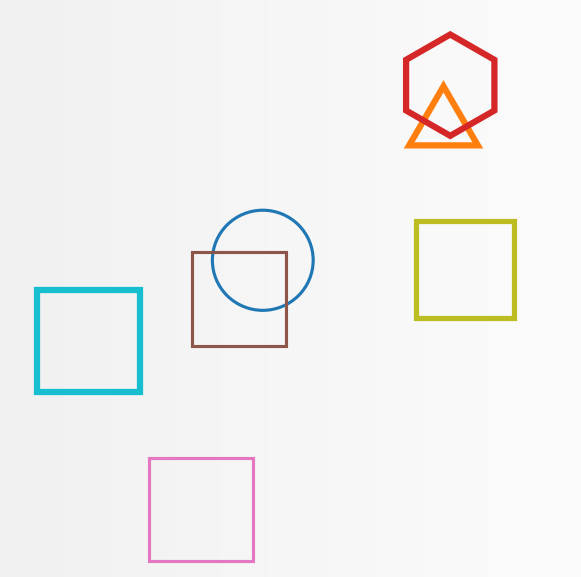[{"shape": "circle", "thickness": 1.5, "radius": 0.43, "center": [0.452, 0.548]}, {"shape": "triangle", "thickness": 3, "radius": 0.34, "center": [0.763, 0.782]}, {"shape": "hexagon", "thickness": 3, "radius": 0.44, "center": [0.775, 0.852]}, {"shape": "square", "thickness": 1.5, "radius": 0.41, "center": [0.411, 0.481]}, {"shape": "square", "thickness": 1.5, "radius": 0.45, "center": [0.345, 0.117]}, {"shape": "square", "thickness": 2.5, "radius": 0.42, "center": [0.8, 0.533]}, {"shape": "square", "thickness": 3, "radius": 0.44, "center": [0.152, 0.409]}]